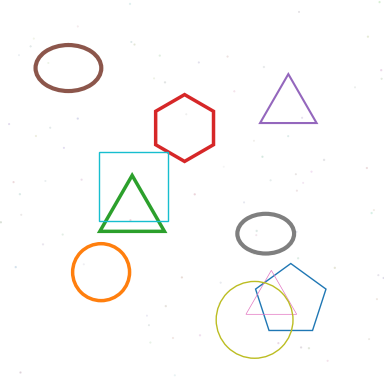[{"shape": "pentagon", "thickness": 1, "radius": 0.48, "center": [0.755, 0.219]}, {"shape": "circle", "thickness": 2.5, "radius": 0.37, "center": [0.263, 0.293]}, {"shape": "triangle", "thickness": 2.5, "radius": 0.48, "center": [0.343, 0.448]}, {"shape": "hexagon", "thickness": 2.5, "radius": 0.43, "center": [0.479, 0.668]}, {"shape": "triangle", "thickness": 1.5, "radius": 0.42, "center": [0.749, 0.723]}, {"shape": "oval", "thickness": 3, "radius": 0.43, "center": [0.178, 0.823]}, {"shape": "triangle", "thickness": 0.5, "radius": 0.38, "center": [0.705, 0.222]}, {"shape": "oval", "thickness": 3, "radius": 0.37, "center": [0.69, 0.393]}, {"shape": "circle", "thickness": 1, "radius": 0.5, "center": [0.661, 0.169]}, {"shape": "square", "thickness": 1, "radius": 0.45, "center": [0.346, 0.516]}]